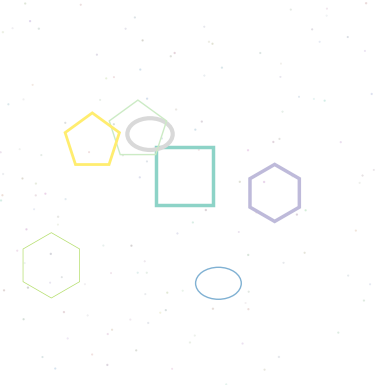[{"shape": "square", "thickness": 2.5, "radius": 0.38, "center": [0.479, 0.542]}, {"shape": "hexagon", "thickness": 2.5, "radius": 0.37, "center": [0.713, 0.499]}, {"shape": "oval", "thickness": 1, "radius": 0.3, "center": [0.567, 0.264]}, {"shape": "hexagon", "thickness": 0.5, "radius": 0.42, "center": [0.133, 0.311]}, {"shape": "oval", "thickness": 3, "radius": 0.29, "center": [0.39, 0.652]}, {"shape": "pentagon", "thickness": 1, "radius": 0.39, "center": [0.358, 0.662]}, {"shape": "pentagon", "thickness": 2, "radius": 0.37, "center": [0.24, 0.633]}]